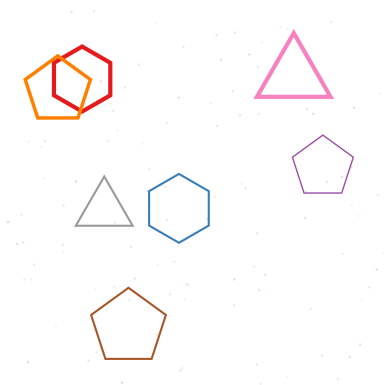[{"shape": "hexagon", "thickness": 3, "radius": 0.42, "center": [0.213, 0.795]}, {"shape": "hexagon", "thickness": 1.5, "radius": 0.45, "center": [0.465, 0.459]}, {"shape": "pentagon", "thickness": 1, "radius": 0.42, "center": [0.839, 0.566]}, {"shape": "pentagon", "thickness": 2.5, "radius": 0.45, "center": [0.15, 0.766]}, {"shape": "pentagon", "thickness": 1.5, "radius": 0.51, "center": [0.334, 0.15]}, {"shape": "triangle", "thickness": 3, "radius": 0.55, "center": [0.763, 0.804]}, {"shape": "triangle", "thickness": 1.5, "radius": 0.43, "center": [0.271, 0.456]}]